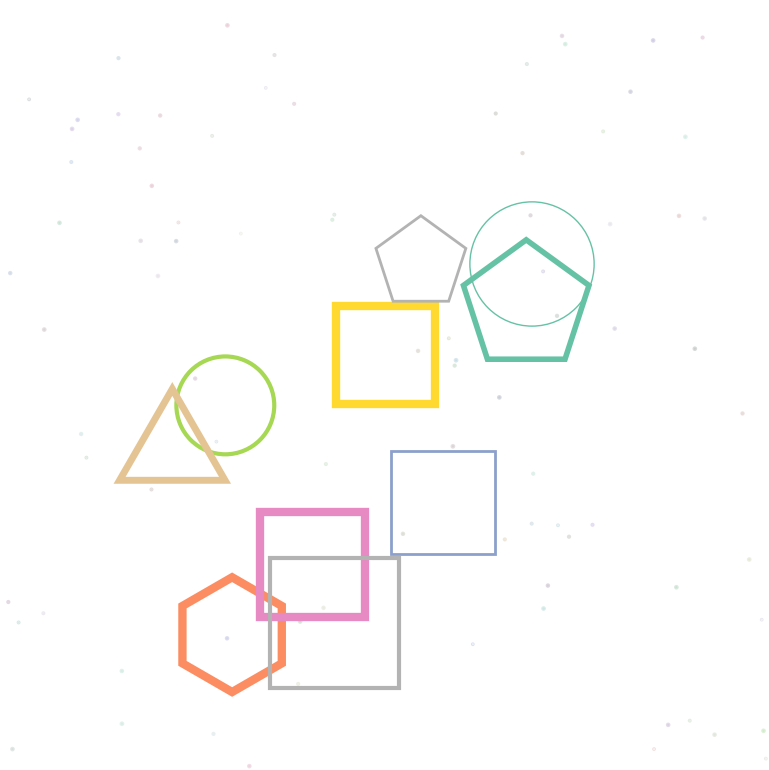[{"shape": "pentagon", "thickness": 2, "radius": 0.43, "center": [0.683, 0.603]}, {"shape": "circle", "thickness": 0.5, "radius": 0.4, "center": [0.691, 0.657]}, {"shape": "hexagon", "thickness": 3, "radius": 0.37, "center": [0.301, 0.176]}, {"shape": "square", "thickness": 1, "radius": 0.34, "center": [0.575, 0.347]}, {"shape": "square", "thickness": 3, "radius": 0.34, "center": [0.406, 0.267]}, {"shape": "circle", "thickness": 1.5, "radius": 0.32, "center": [0.293, 0.474]}, {"shape": "square", "thickness": 3, "radius": 0.32, "center": [0.501, 0.539]}, {"shape": "triangle", "thickness": 2.5, "radius": 0.4, "center": [0.224, 0.416]}, {"shape": "square", "thickness": 1.5, "radius": 0.42, "center": [0.435, 0.191]}, {"shape": "pentagon", "thickness": 1, "radius": 0.31, "center": [0.547, 0.658]}]